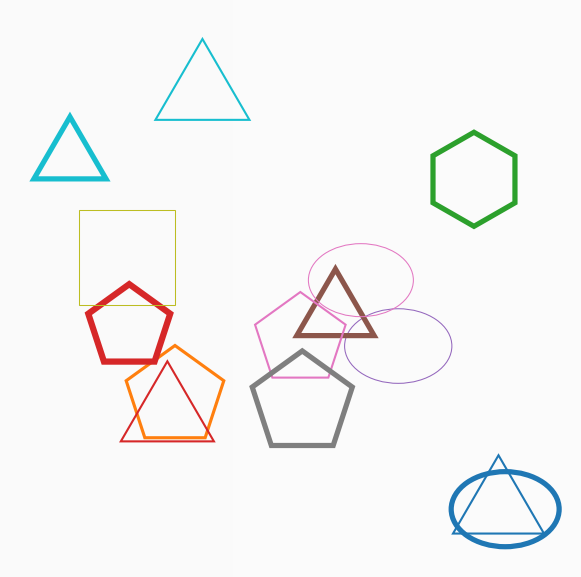[{"shape": "oval", "thickness": 2.5, "radius": 0.46, "center": [0.869, 0.117]}, {"shape": "triangle", "thickness": 1, "radius": 0.45, "center": [0.858, 0.12]}, {"shape": "pentagon", "thickness": 1.5, "radius": 0.44, "center": [0.301, 0.313]}, {"shape": "hexagon", "thickness": 2.5, "radius": 0.41, "center": [0.815, 0.689]}, {"shape": "pentagon", "thickness": 3, "radius": 0.37, "center": [0.222, 0.433]}, {"shape": "triangle", "thickness": 1, "radius": 0.46, "center": [0.288, 0.281]}, {"shape": "oval", "thickness": 0.5, "radius": 0.46, "center": [0.685, 0.4]}, {"shape": "triangle", "thickness": 2.5, "radius": 0.38, "center": [0.577, 0.456]}, {"shape": "pentagon", "thickness": 1, "radius": 0.41, "center": [0.517, 0.412]}, {"shape": "oval", "thickness": 0.5, "radius": 0.45, "center": [0.621, 0.514]}, {"shape": "pentagon", "thickness": 2.5, "radius": 0.45, "center": [0.52, 0.301]}, {"shape": "square", "thickness": 0.5, "radius": 0.41, "center": [0.219, 0.553]}, {"shape": "triangle", "thickness": 1, "radius": 0.47, "center": [0.348, 0.838]}, {"shape": "triangle", "thickness": 2.5, "radius": 0.36, "center": [0.12, 0.725]}]